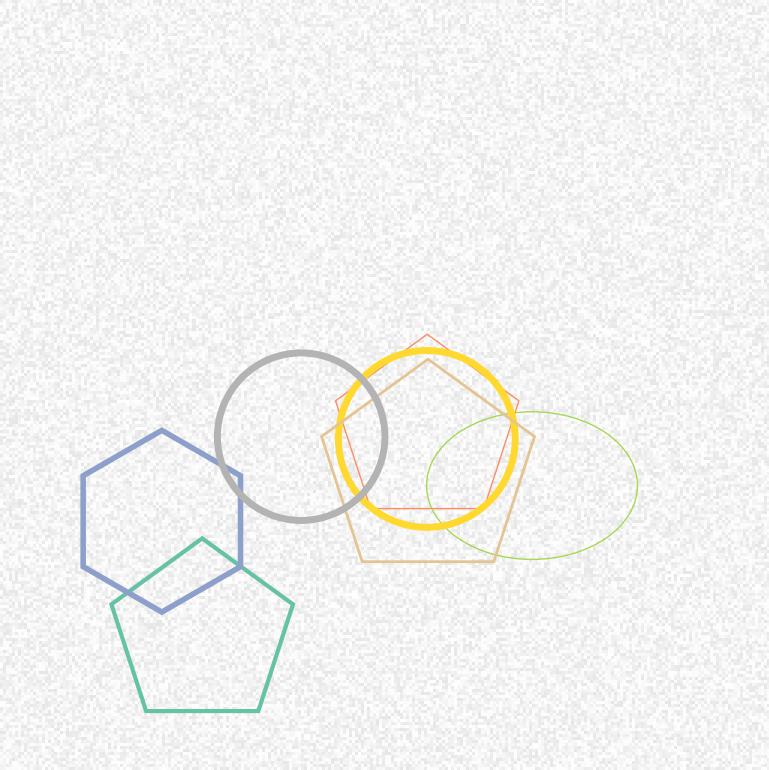[{"shape": "pentagon", "thickness": 1.5, "radius": 0.62, "center": [0.263, 0.177]}, {"shape": "pentagon", "thickness": 0.5, "radius": 0.63, "center": [0.555, 0.441]}, {"shape": "hexagon", "thickness": 2, "radius": 0.59, "center": [0.21, 0.323]}, {"shape": "oval", "thickness": 0.5, "radius": 0.68, "center": [0.691, 0.369]}, {"shape": "circle", "thickness": 2.5, "radius": 0.57, "center": [0.554, 0.43]}, {"shape": "pentagon", "thickness": 1, "radius": 0.73, "center": [0.556, 0.388]}, {"shape": "circle", "thickness": 2.5, "radius": 0.54, "center": [0.391, 0.433]}]